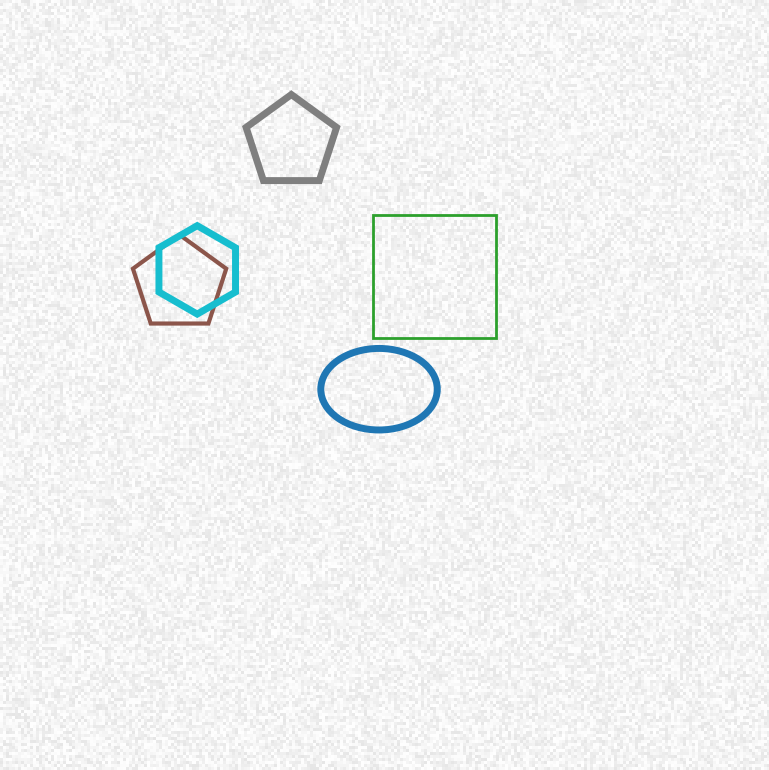[{"shape": "oval", "thickness": 2.5, "radius": 0.38, "center": [0.492, 0.495]}, {"shape": "square", "thickness": 1, "radius": 0.4, "center": [0.564, 0.641]}, {"shape": "pentagon", "thickness": 1.5, "radius": 0.32, "center": [0.233, 0.631]}, {"shape": "pentagon", "thickness": 2.5, "radius": 0.31, "center": [0.378, 0.815]}, {"shape": "hexagon", "thickness": 2.5, "radius": 0.29, "center": [0.256, 0.65]}]